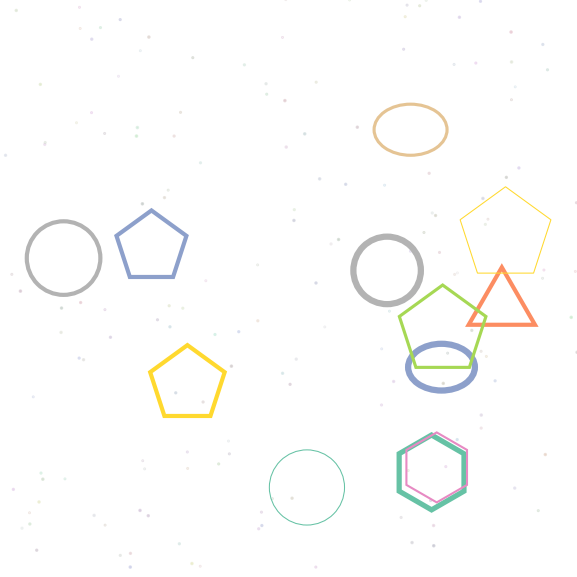[{"shape": "hexagon", "thickness": 2.5, "radius": 0.32, "center": [0.747, 0.181]}, {"shape": "circle", "thickness": 0.5, "radius": 0.33, "center": [0.532, 0.155]}, {"shape": "triangle", "thickness": 2, "radius": 0.33, "center": [0.869, 0.47]}, {"shape": "pentagon", "thickness": 2, "radius": 0.32, "center": [0.262, 0.571]}, {"shape": "oval", "thickness": 3, "radius": 0.29, "center": [0.765, 0.363]}, {"shape": "hexagon", "thickness": 1, "radius": 0.3, "center": [0.756, 0.19]}, {"shape": "pentagon", "thickness": 1.5, "radius": 0.39, "center": [0.766, 0.427]}, {"shape": "pentagon", "thickness": 2, "radius": 0.34, "center": [0.325, 0.334]}, {"shape": "pentagon", "thickness": 0.5, "radius": 0.41, "center": [0.875, 0.593]}, {"shape": "oval", "thickness": 1.5, "radius": 0.32, "center": [0.711, 0.775]}, {"shape": "circle", "thickness": 3, "radius": 0.29, "center": [0.67, 0.531]}, {"shape": "circle", "thickness": 2, "radius": 0.32, "center": [0.11, 0.552]}]